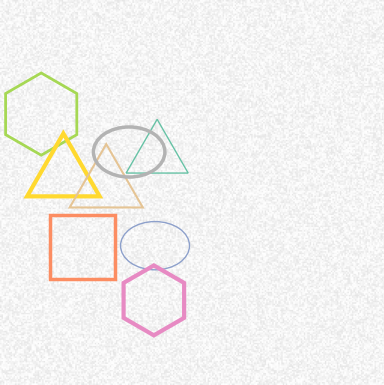[{"shape": "triangle", "thickness": 1, "radius": 0.47, "center": [0.408, 0.597]}, {"shape": "square", "thickness": 2.5, "radius": 0.42, "center": [0.214, 0.358]}, {"shape": "oval", "thickness": 1, "radius": 0.45, "center": [0.403, 0.362]}, {"shape": "hexagon", "thickness": 3, "radius": 0.45, "center": [0.4, 0.22]}, {"shape": "hexagon", "thickness": 2, "radius": 0.53, "center": [0.107, 0.704]}, {"shape": "triangle", "thickness": 3, "radius": 0.54, "center": [0.165, 0.544]}, {"shape": "triangle", "thickness": 1.5, "radius": 0.55, "center": [0.276, 0.516]}, {"shape": "oval", "thickness": 2.5, "radius": 0.46, "center": [0.335, 0.605]}]